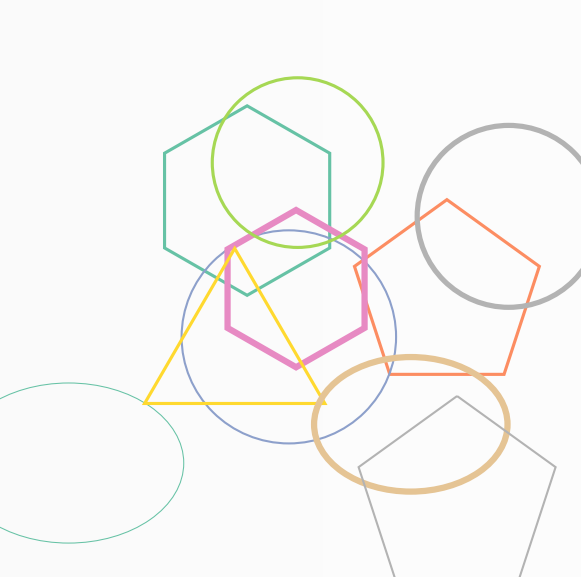[{"shape": "oval", "thickness": 0.5, "radius": 0.99, "center": [0.118, 0.197]}, {"shape": "hexagon", "thickness": 1.5, "radius": 0.82, "center": [0.425, 0.652]}, {"shape": "pentagon", "thickness": 1.5, "radius": 0.84, "center": [0.769, 0.486]}, {"shape": "circle", "thickness": 1, "radius": 0.92, "center": [0.497, 0.416]}, {"shape": "hexagon", "thickness": 3, "radius": 0.68, "center": [0.509, 0.499]}, {"shape": "circle", "thickness": 1.5, "radius": 0.73, "center": [0.512, 0.718]}, {"shape": "triangle", "thickness": 1.5, "radius": 0.89, "center": [0.404, 0.39]}, {"shape": "oval", "thickness": 3, "radius": 0.83, "center": [0.707, 0.264]}, {"shape": "pentagon", "thickness": 1, "radius": 0.89, "center": [0.786, 0.135]}, {"shape": "circle", "thickness": 2.5, "radius": 0.79, "center": [0.875, 0.624]}]